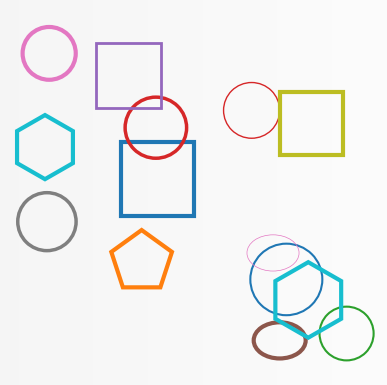[{"shape": "square", "thickness": 3, "radius": 0.48, "center": [0.406, 0.535]}, {"shape": "circle", "thickness": 1.5, "radius": 0.46, "center": [0.739, 0.274]}, {"shape": "pentagon", "thickness": 3, "radius": 0.41, "center": [0.365, 0.32]}, {"shape": "circle", "thickness": 1.5, "radius": 0.35, "center": [0.894, 0.134]}, {"shape": "circle", "thickness": 1, "radius": 0.36, "center": [0.649, 0.713]}, {"shape": "circle", "thickness": 2.5, "radius": 0.4, "center": [0.402, 0.668]}, {"shape": "square", "thickness": 2, "radius": 0.42, "center": [0.333, 0.805]}, {"shape": "oval", "thickness": 3, "radius": 0.34, "center": [0.722, 0.116]}, {"shape": "oval", "thickness": 0.5, "radius": 0.34, "center": [0.705, 0.343]}, {"shape": "circle", "thickness": 3, "radius": 0.34, "center": [0.127, 0.861]}, {"shape": "circle", "thickness": 2.5, "radius": 0.38, "center": [0.121, 0.424]}, {"shape": "square", "thickness": 3, "radius": 0.41, "center": [0.804, 0.679]}, {"shape": "hexagon", "thickness": 3, "radius": 0.49, "center": [0.796, 0.221]}, {"shape": "hexagon", "thickness": 3, "radius": 0.42, "center": [0.116, 0.618]}]